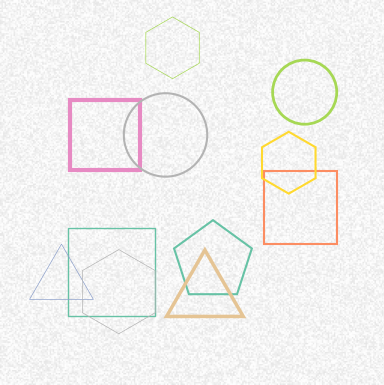[{"shape": "pentagon", "thickness": 1.5, "radius": 0.53, "center": [0.553, 0.322]}, {"shape": "square", "thickness": 1, "radius": 0.57, "center": [0.289, 0.293]}, {"shape": "square", "thickness": 1.5, "radius": 0.47, "center": [0.78, 0.461]}, {"shape": "triangle", "thickness": 0.5, "radius": 0.48, "center": [0.16, 0.27]}, {"shape": "square", "thickness": 3, "radius": 0.45, "center": [0.273, 0.648]}, {"shape": "circle", "thickness": 2, "radius": 0.42, "center": [0.791, 0.761]}, {"shape": "hexagon", "thickness": 0.5, "radius": 0.4, "center": [0.448, 0.876]}, {"shape": "hexagon", "thickness": 1.5, "radius": 0.4, "center": [0.75, 0.577]}, {"shape": "triangle", "thickness": 2.5, "radius": 0.58, "center": [0.532, 0.236]}, {"shape": "hexagon", "thickness": 0.5, "radius": 0.55, "center": [0.309, 0.242]}, {"shape": "circle", "thickness": 1.5, "radius": 0.54, "center": [0.43, 0.649]}]